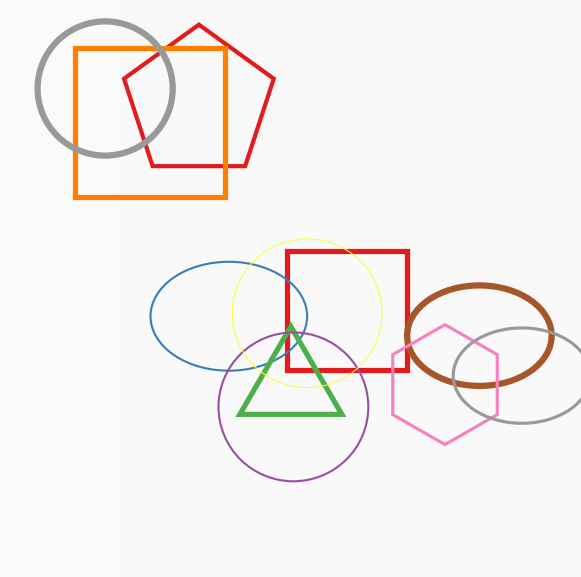[{"shape": "pentagon", "thickness": 2, "radius": 0.68, "center": [0.342, 0.821]}, {"shape": "square", "thickness": 2.5, "radius": 0.52, "center": [0.597, 0.461]}, {"shape": "oval", "thickness": 1, "radius": 0.67, "center": [0.394, 0.452]}, {"shape": "triangle", "thickness": 2.5, "radius": 0.51, "center": [0.5, 0.332]}, {"shape": "circle", "thickness": 1, "radius": 0.64, "center": [0.505, 0.295]}, {"shape": "square", "thickness": 2.5, "radius": 0.65, "center": [0.258, 0.787]}, {"shape": "circle", "thickness": 0.5, "radius": 0.64, "center": [0.528, 0.457]}, {"shape": "oval", "thickness": 3, "radius": 0.62, "center": [0.825, 0.418]}, {"shape": "hexagon", "thickness": 1.5, "radius": 0.52, "center": [0.766, 0.333]}, {"shape": "circle", "thickness": 3, "radius": 0.58, "center": [0.181, 0.846]}, {"shape": "oval", "thickness": 1.5, "radius": 0.59, "center": [0.898, 0.349]}]